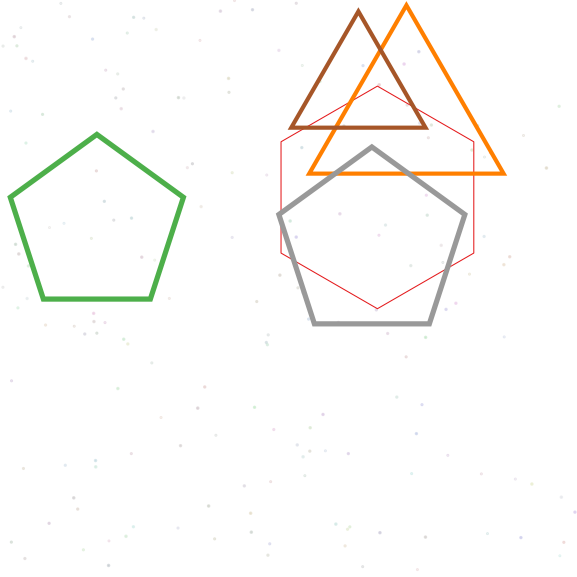[{"shape": "hexagon", "thickness": 0.5, "radius": 0.96, "center": [0.654, 0.657]}, {"shape": "pentagon", "thickness": 2.5, "radius": 0.79, "center": [0.168, 0.609]}, {"shape": "triangle", "thickness": 2, "radius": 0.97, "center": [0.704, 0.796]}, {"shape": "triangle", "thickness": 2, "radius": 0.67, "center": [0.621, 0.845]}, {"shape": "pentagon", "thickness": 2.5, "radius": 0.85, "center": [0.644, 0.575]}]